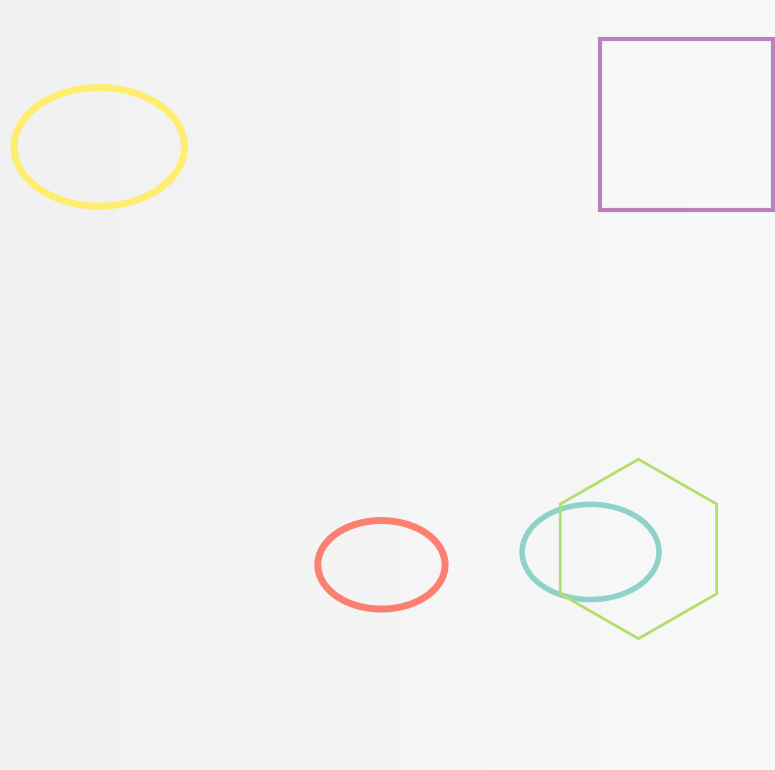[{"shape": "oval", "thickness": 2, "radius": 0.44, "center": [0.762, 0.283]}, {"shape": "oval", "thickness": 2.5, "radius": 0.41, "center": [0.492, 0.266]}, {"shape": "hexagon", "thickness": 1, "radius": 0.58, "center": [0.824, 0.287]}, {"shape": "square", "thickness": 1.5, "radius": 0.56, "center": [0.886, 0.838]}, {"shape": "oval", "thickness": 2.5, "radius": 0.55, "center": [0.128, 0.809]}]